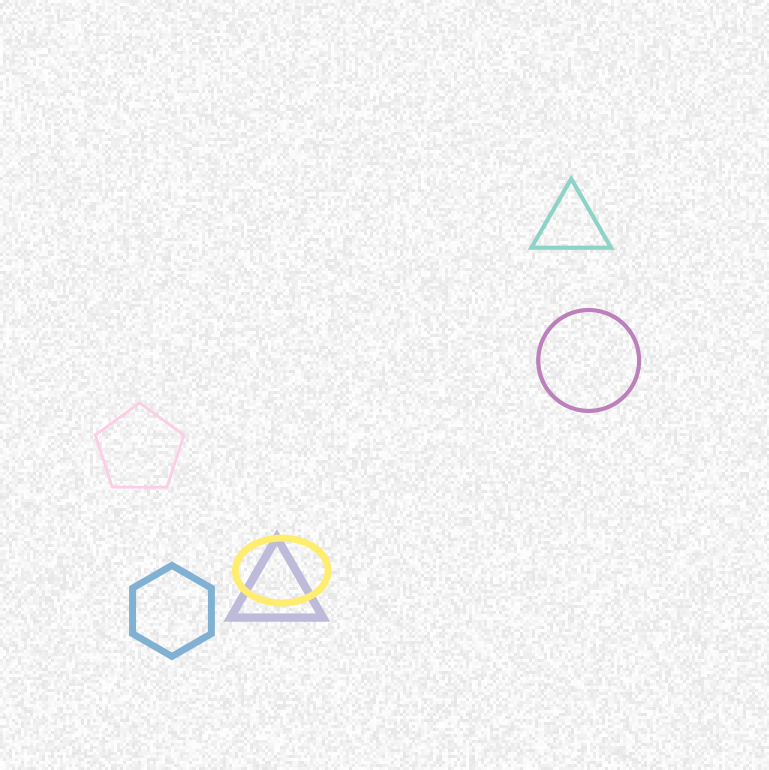[{"shape": "triangle", "thickness": 1.5, "radius": 0.3, "center": [0.742, 0.708]}, {"shape": "triangle", "thickness": 3, "radius": 0.35, "center": [0.359, 0.233]}, {"shape": "hexagon", "thickness": 2.5, "radius": 0.3, "center": [0.223, 0.207]}, {"shape": "pentagon", "thickness": 1, "radius": 0.3, "center": [0.181, 0.416]}, {"shape": "circle", "thickness": 1.5, "radius": 0.33, "center": [0.765, 0.532]}, {"shape": "oval", "thickness": 2.5, "radius": 0.3, "center": [0.366, 0.259]}]